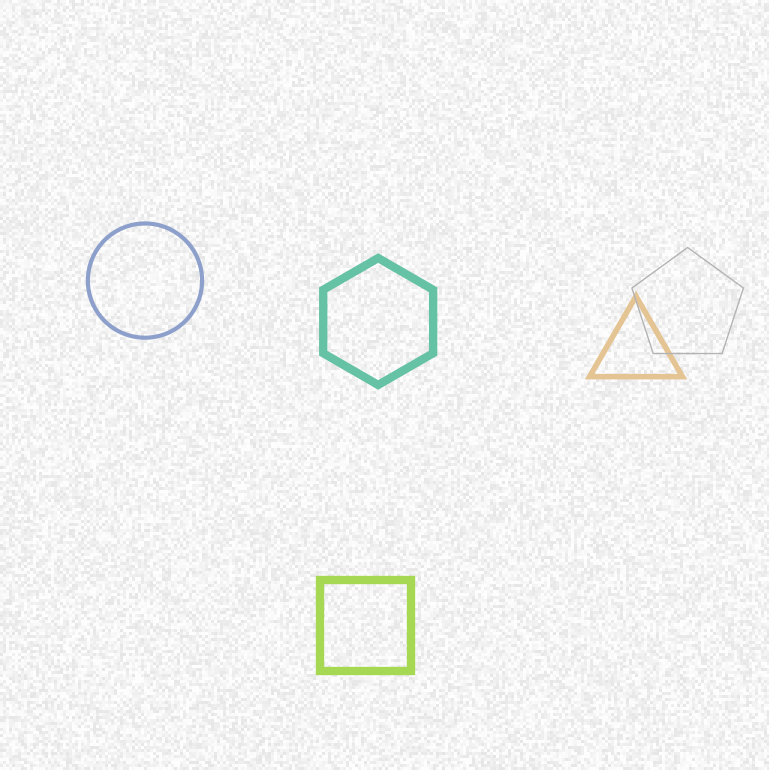[{"shape": "hexagon", "thickness": 3, "radius": 0.41, "center": [0.491, 0.582]}, {"shape": "circle", "thickness": 1.5, "radius": 0.37, "center": [0.188, 0.636]}, {"shape": "square", "thickness": 3, "radius": 0.3, "center": [0.474, 0.188]}, {"shape": "triangle", "thickness": 2, "radius": 0.35, "center": [0.826, 0.546]}, {"shape": "pentagon", "thickness": 0.5, "radius": 0.38, "center": [0.893, 0.602]}]